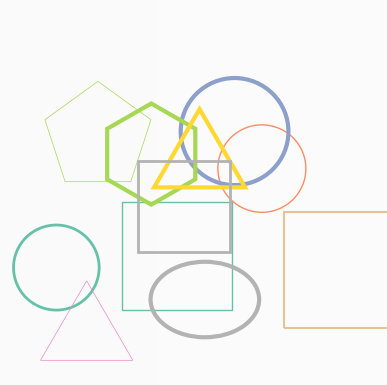[{"shape": "circle", "thickness": 2, "radius": 0.55, "center": [0.145, 0.305]}, {"shape": "square", "thickness": 1, "radius": 0.71, "center": [0.457, 0.335]}, {"shape": "circle", "thickness": 1, "radius": 0.57, "center": [0.676, 0.562]}, {"shape": "circle", "thickness": 3, "radius": 0.7, "center": [0.605, 0.658]}, {"shape": "triangle", "thickness": 0.5, "radius": 0.69, "center": [0.224, 0.133]}, {"shape": "pentagon", "thickness": 0.5, "radius": 0.72, "center": [0.253, 0.645]}, {"shape": "hexagon", "thickness": 3, "radius": 0.66, "center": [0.39, 0.6]}, {"shape": "triangle", "thickness": 3, "radius": 0.68, "center": [0.515, 0.581]}, {"shape": "square", "thickness": 1.5, "radius": 0.75, "center": [0.883, 0.299]}, {"shape": "oval", "thickness": 3, "radius": 0.7, "center": [0.529, 0.222]}, {"shape": "square", "thickness": 2, "radius": 0.59, "center": [0.475, 0.463]}]